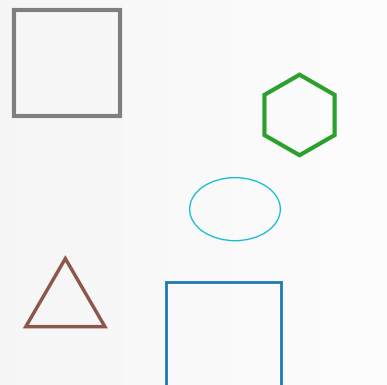[{"shape": "square", "thickness": 2, "radius": 0.74, "center": [0.577, 0.121]}, {"shape": "hexagon", "thickness": 3, "radius": 0.52, "center": [0.773, 0.701]}, {"shape": "triangle", "thickness": 2.5, "radius": 0.59, "center": [0.169, 0.21]}, {"shape": "square", "thickness": 3, "radius": 0.69, "center": [0.173, 0.837]}, {"shape": "oval", "thickness": 1, "radius": 0.59, "center": [0.606, 0.457]}]